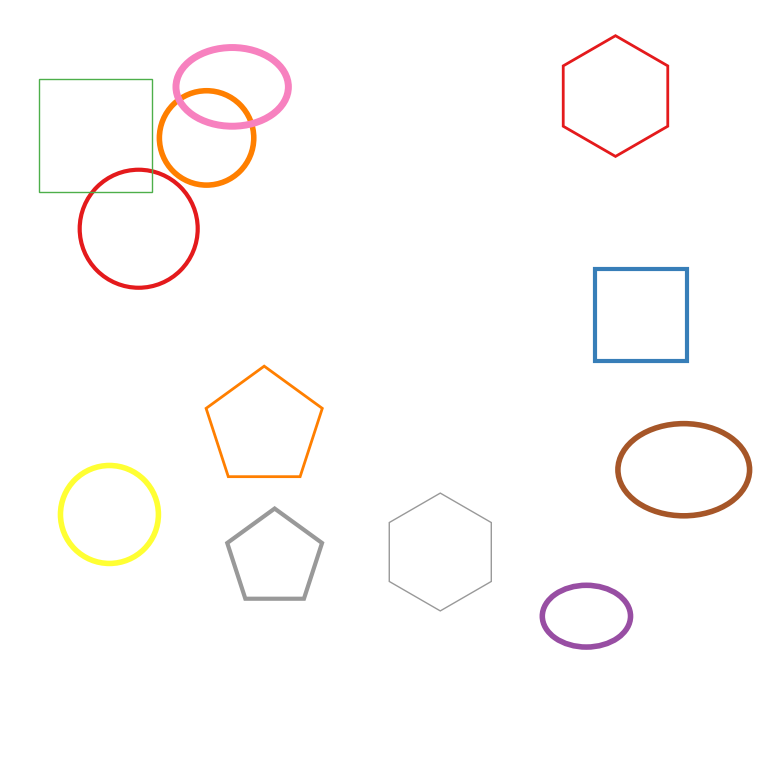[{"shape": "hexagon", "thickness": 1, "radius": 0.39, "center": [0.799, 0.875]}, {"shape": "circle", "thickness": 1.5, "radius": 0.38, "center": [0.18, 0.703]}, {"shape": "square", "thickness": 1.5, "radius": 0.3, "center": [0.832, 0.591]}, {"shape": "square", "thickness": 0.5, "radius": 0.37, "center": [0.124, 0.824]}, {"shape": "oval", "thickness": 2, "radius": 0.29, "center": [0.762, 0.2]}, {"shape": "circle", "thickness": 2, "radius": 0.31, "center": [0.268, 0.821]}, {"shape": "pentagon", "thickness": 1, "radius": 0.4, "center": [0.343, 0.445]}, {"shape": "circle", "thickness": 2, "radius": 0.32, "center": [0.142, 0.332]}, {"shape": "oval", "thickness": 2, "radius": 0.43, "center": [0.888, 0.39]}, {"shape": "oval", "thickness": 2.5, "radius": 0.36, "center": [0.302, 0.887]}, {"shape": "hexagon", "thickness": 0.5, "radius": 0.38, "center": [0.572, 0.283]}, {"shape": "pentagon", "thickness": 1.5, "radius": 0.32, "center": [0.357, 0.275]}]